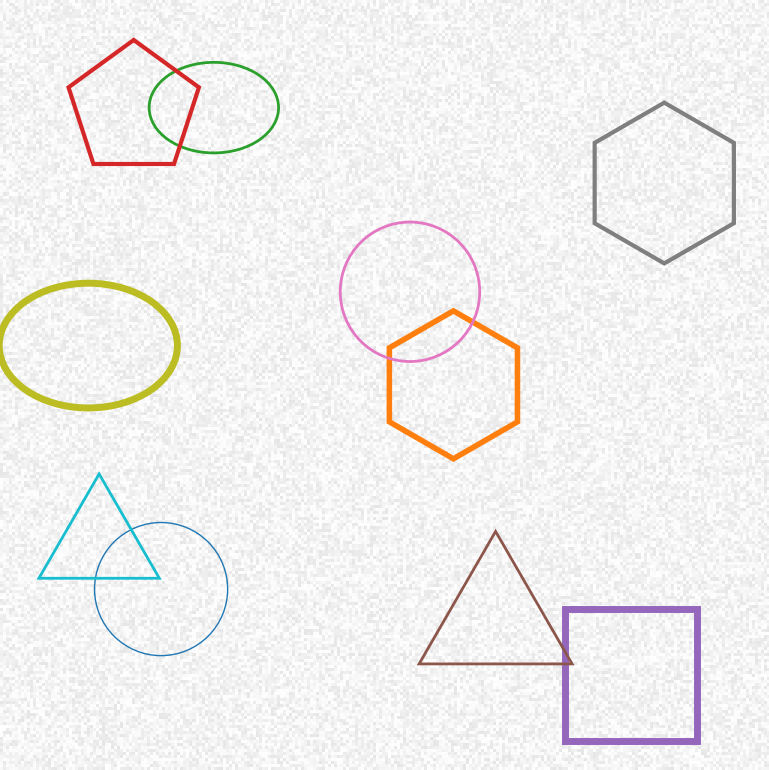[{"shape": "circle", "thickness": 0.5, "radius": 0.43, "center": [0.209, 0.235]}, {"shape": "hexagon", "thickness": 2, "radius": 0.48, "center": [0.589, 0.5]}, {"shape": "oval", "thickness": 1, "radius": 0.42, "center": [0.278, 0.86]}, {"shape": "pentagon", "thickness": 1.5, "radius": 0.45, "center": [0.174, 0.859]}, {"shape": "square", "thickness": 2.5, "radius": 0.43, "center": [0.82, 0.123]}, {"shape": "triangle", "thickness": 1, "radius": 0.57, "center": [0.644, 0.195]}, {"shape": "circle", "thickness": 1, "radius": 0.45, "center": [0.532, 0.621]}, {"shape": "hexagon", "thickness": 1.5, "radius": 0.52, "center": [0.863, 0.762]}, {"shape": "oval", "thickness": 2.5, "radius": 0.58, "center": [0.115, 0.551]}, {"shape": "triangle", "thickness": 1, "radius": 0.45, "center": [0.129, 0.294]}]